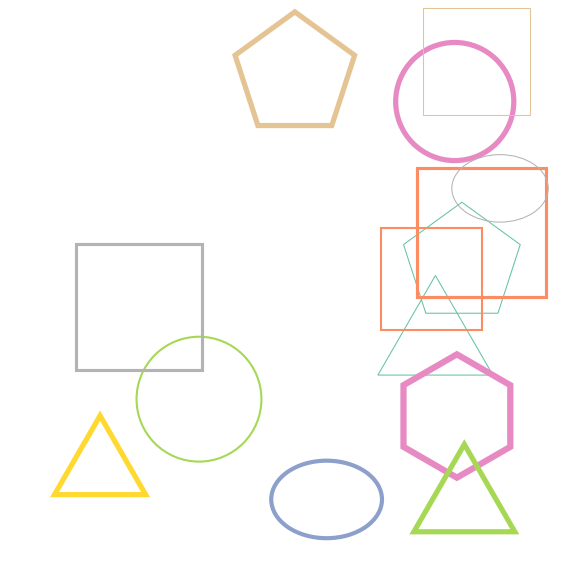[{"shape": "triangle", "thickness": 0.5, "radius": 0.57, "center": [0.754, 0.407]}, {"shape": "pentagon", "thickness": 0.5, "radius": 0.53, "center": [0.8, 0.543]}, {"shape": "square", "thickness": 1.5, "radius": 0.56, "center": [0.834, 0.596]}, {"shape": "square", "thickness": 1, "radius": 0.44, "center": [0.747, 0.516]}, {"shape": "oval", "thickness": 2, "radius": 0.48, "center": [0.566, 0.134]}, {"shape": "hexagon", "thickness": 3, "radius": 0.53, "center": [0.791, 0.279]}, {"shape": "circle", "thickness": 2.5, "radius": 0.51, "center": [0.787, 0.823]}, {"shape": "circle", "thickness": 1, "radius": 0.54, "center": [0.345, 0.308]}, {"shape": "triangle", "thickness": 2.5, "radius": 0.5, "center": [0.804, 0.129]}, {"shape": "triangle", "thickness": 2.5, "radius": 0.46, "center": [0.173, 0.188]}, {"shape": "square", "thickness": 0.5, "radius": 0.46, "center": [0.826, 0.893]}, {"shape": "pentagon", "thickness": 2.5, "radius": 0.54, "center": [0.511, 0.87]}, {"shape": "square", "thickness": 1.5, "radius": 0.55, "center": [0.24, 0.468]}, {"shape": "oval", "thickness": 0.5, "radius": 0.42, "center": [0.866, 0.673]}]